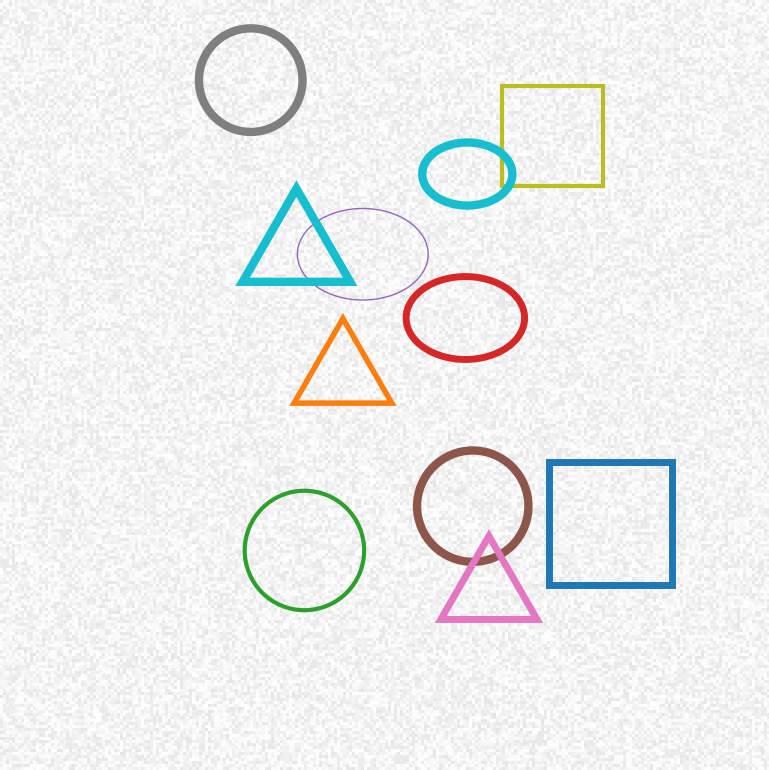[{"shape": "square", "thickness": 2.5, "radius": 0.4, "center": [0.792, 0.32]}, {"shape": "triangle", "thickness": 2, "radius": 0.37, "center": [0.445, 0.513]}, {"shape": "circle", "thickness": 1.5, "radius": 0.39, "center": [0.395, 0.285]}, {"shape": "oval", "thickness": 2.5, "radius": 0.38, "center": [0.604, 0.587]}, {"shape": "oval", "thickness": 0.5, "radius": 0.42, "center": [0.471, 0.67]}, {"shape": "circle", "thickness": 3, "radius": 0.36, "center": [0.614, 0.343]}, {"shape": "triangle", "thickness": 2.5, "radius": 0.36, "center": [0.635, 0.232]}, {"shape": "circle", "thickness": 3, "radius": 0.34, "center": [0.326, 0.896]}, {"shape": "square", "thickness": 1.5, "radius": 0.33, "center": [0.717, 0.823]}, {"shape": "oval", "thickness": 3, "radius": 0.29, "center": [0.607, 0.774]}, {"shape": "triangle", "thickness": 3, "radius": 0.4, "center": [0.385, 0.674]}]